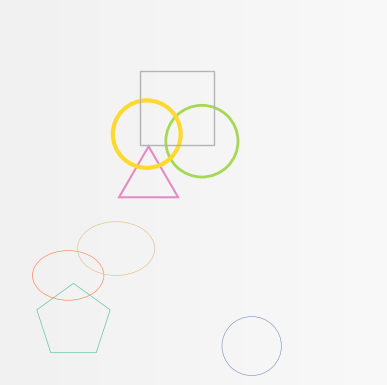[{"shape": "pentagon", "thickness": 0.5, "radius": 0.5, "center": [0.19, 0.164]}, {"shape": "oval", "thickness": 0.5, "radius": 0.46, "center": [0.176, 0.285]}, {"shape": "circle", "thickness": 0.5, "radius": 0.38, "center": [0.65, 0.101]}, {"shape": "triangle", "thickness": 1.5, "radius": 0.44, "center": [0.383, 0.532]}, {"shape": "circle", "thickness": 2, "radius": 0.47, "center": [0.521, 0.633]}, {"shape": "circle", "thickness": 3, "radius": 0.44, "center": [0.379, 0.652]}, {"shape": "oval", "thickness": 0.5, "radius": 0.5, "center": [0.3, 0.354]}, {"shape": "square", "thickness": 1, "radius": 0.48, "center": [0.456, 0.719]}]